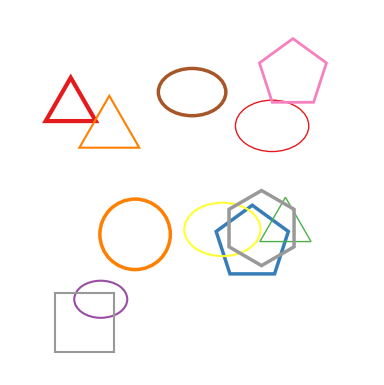[{"shape": "oval", "thickness": 1, "radius": 0.48, "center": [0.707, 0.673]}, {"shape": "triangle", "thickness": 3, "radius": 0.38, "center": [0.184, 0.723]}, {"shape": "pentagon", "thickness": 2.5, "radius": 0.49, "center": [0.655, 0.368]}, {"shape": "triangle", "thickness": 1, "radius": 0.38, "center": [0.741, 0.411]}, {"shape": "oval", "thickness": 1.5, "radius": 0.34, "center": [0.262, 0.223]}, {"shape": "triangle", "thickness": 1.5, "radius": 0.45, "center": [0.284, 0.661]}, {"shape": "circle", "thickness": 2.5, "radius": 0.46, "center": [0.351, 0.391]}, {"shape": "oval", "thickness": 1.5, "radius": 0.5, "center": [0.578, 0.404]}, {"shape": "oval", "thickness": 2.5, "radius": 0.44, "center": [0.499, 0.761]}, {"shape": "pentagon", "thickness": 2, "radius": 0.46, "center": [0.761, 0.808]}, {"shape": "hexagon", "thickness": 2.5, "radius": 0.49, "center": [0.679, 0.408]}, {"shape": "square", "thickness": 1.5, "radius": 0.38, "center": [0.22, 0.163]}]